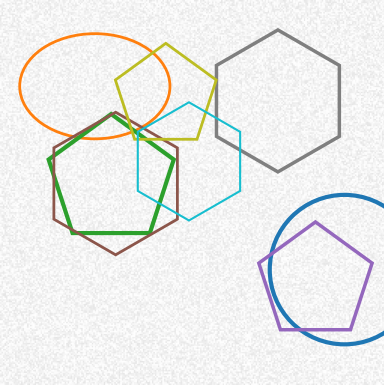[{"shape": "circle", "thickness": 3, "radius": 0.97, "center": [0.895, 0.3]}, {"shape": "oval", "thickness": 2, "radius": 0.98, "center": [0.246, 0.776]}, {"shape": "pentagon", "thickness": 3, "radius": 0.85, "center": [0.289, 0.533]}, {"shape": "pentagon", "thickness": 2.5, "radius": 0.77, "center": [0.819, 0.269]}, {"shape": "hexagon", "thickness": 2, "radius": 0.93, "center": [0.3, 0.523]}, {"shape": "hexagon", "thickness": 2.5, "radius": 0.92, "center": [0.722, 0.738]}, {"shape": "pentagon", "thickness": 2, "radius": 0.69, "center": [0.431, 0.75]}, {"shape": "hexagon", "thickness": 1.5, "radius": 0.77, "center": [0.491, 0.581]}]